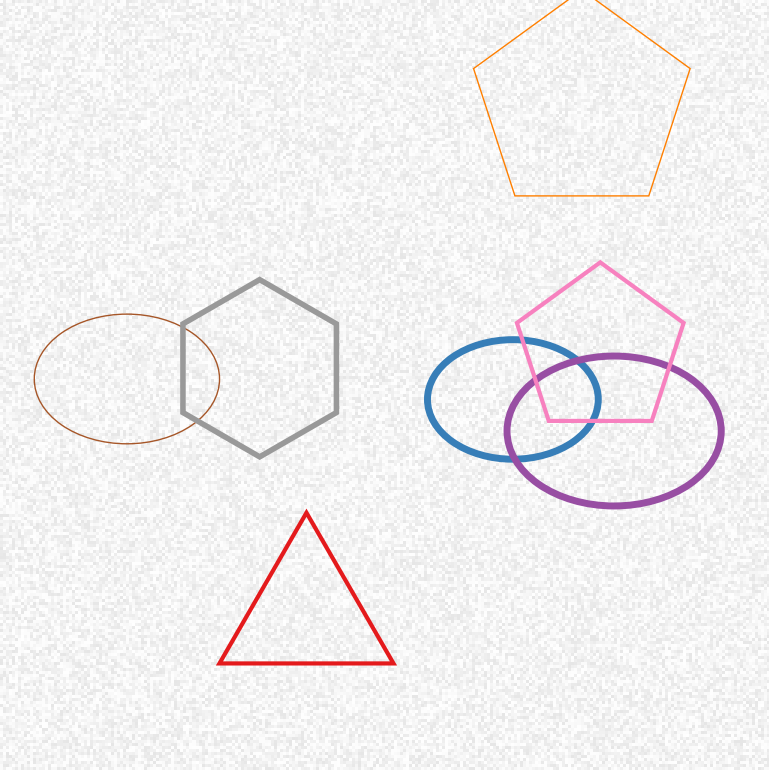[{"shape": "triangle", "thickness": 1.5, "radius": 0.65, "center": [0.398, 0.204]}, {"shape": "oval", "thickness": 2.5, "radius": 0.55, "center": [0.666, 0.481]}, {"shape": "oval", "thickness": 2.5, "radius": 0.7, "center": [0.798, 0.44]}, {"shape": "pentagon", "thickness": 0.5, "radius": 0.74, "center": [0.756, 0.865]}, {"shape": "oval", "thickness": 0.5, "radius": 0.6, "center": [0.165, 0.508]}, {"shape": "pentagon", "thickness": 1.5, "radius": 0.57, "center": [0.78, 0.545]}, {"shape": "hexagon", "thickness": 2, "radius": 0.58, "center": [0.337, 0.522]}]